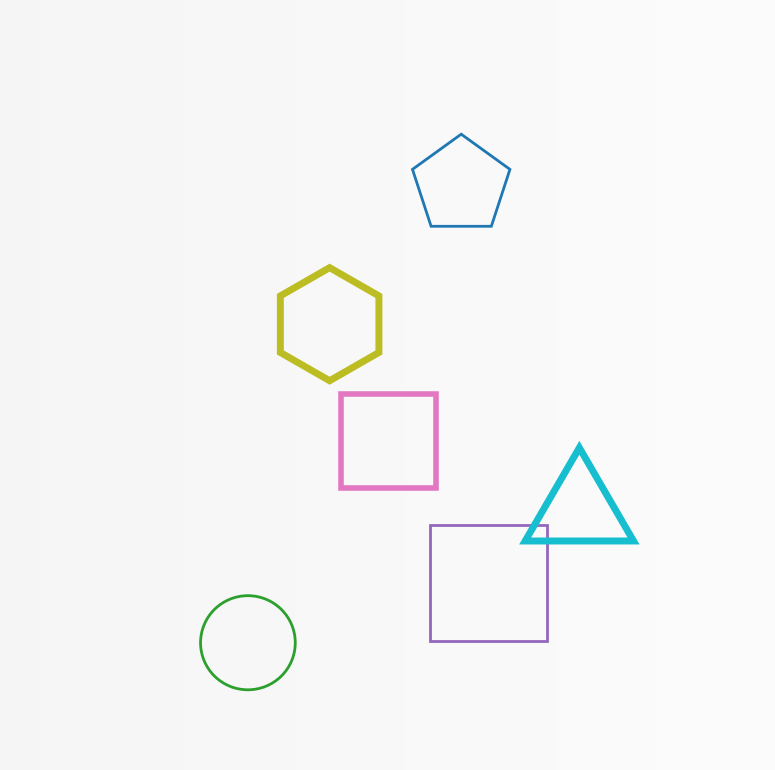[{"shape": "pentagon", "thickness": 1, "radius": 0.33, "center": [0.595, 0.76]}, {"shape": "circle", "thickness": 1, "radius": 0.31, "center": [0.32, 0.165]}, {"shape": "square", "thickness": 1, "radius": 0.38, "center": [0.631, 0.243]}, {"shape": "square", "thickness": 2, "radius": 0.31, "center": [0.501, 0.427]}, {"shape": "hexagon", "thickness": 2.5, "radius": 0.37, "center": [0.425, 0.579]}, {"shape": "triangle", "thickness": 2.5, "radius": 0.4, "center": [0.748, 0.338]}]